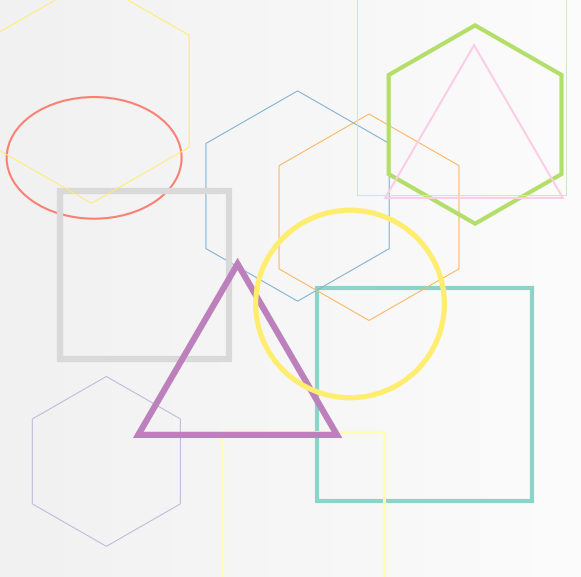[{"shape": "square", "thickness": 2, "radius": 0.92, "center": [0.73, 0.316]}, {"shape": "square", "thickness": 1.5, "radius": 0.7, "center": [0.521, 0.112]}, {"shape": "hexagon", "thickness": 0.5, "radius": 0.74, "center": [0.183, 0.2]}, {"shape": "oval", "thickness": 1, "radius": 0.75, "center": [0.162, 0.726]}, {"shape": "hexagon", "thickness": 0.5, "radius": 0.91, "center": [0.512, 0.66]}, {"shape": "hexagon", "thickness": 0.5, "radius": 0.89, "center": [0.635, 0.623]}, {"shape": "hexagon", "thickness": 2, "radius": 0.86, "center": [0.817, 0.784]}, {"shape": "triangle", "thickness": 1, "radius": 0.88, "center": [0.816, 0.745]}, {"shape": "square", "thickness": 3, "radius": 0.73, "center": [0.249, 0.523]}, {"shape": "triangle", "thickness": 3, "radius": 0.99, "center": [0.409, 0.345]}, {"shape": "square", "thickness": 0.5, "radius": 0.9, "center": [0.794, 0.841]}, {"shape": "circle", "thickness": 2.5, "radius": 0.81, "center": [0.602, 0.473]}, {"shape": "hexagon", "thickness": 0.5, "radius": 0.97, "center": [0.158, 0.841]}]